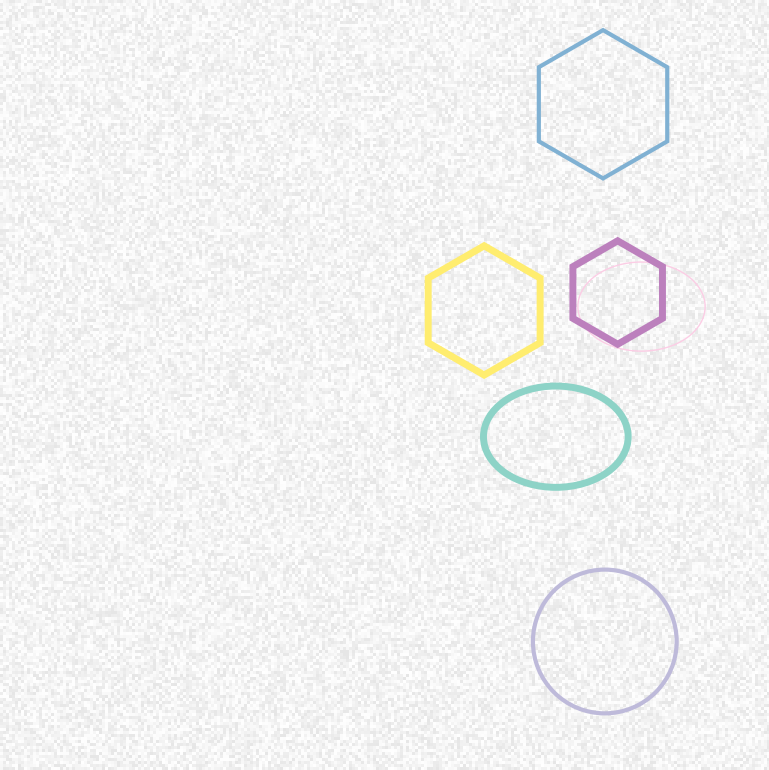[{"shape": "oval", "thickness": 2.5, "radius": 0.47, "center": [0.722, 0.433]}, {"shape": "circle", "thickness": 1.5, "radius": 0.47, "center": [0.785, 0.167]}, {"shape": "hexagon", "thickness": 1.5, "radius": 0.48, "center": [0.783, 0.865]}, {"shape": "oval", "thickness": 0.5, "radius": 0.41, "center": [0.833, 0.602]}, {"shape": "hexagon", "thickness": 2.5, "radius": 0.34, "center": [0.802, 0.62]}, {"shape": "hexagon", "thickness": 2.5, "radius": 0.42, "center": [0.629, 0.597]}]